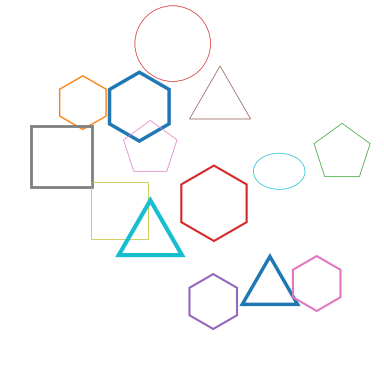[{"shape": "hexagon", "thickness": 2.5, "radius": 0.45, "center": [0.362, 0.723]}, {"shape": "triangle", "thickness": 2.5, "radius": 0.41, "center": [0.701, 0.251]}, {"shape": "hexagon", "thickness": 1, "radius": 0.35, "center": [0.215, 0.733]}, {"shape": "pentagon", "thickness": 0.5, "radius": 0.38, "center": [0.889, 0.603]}, {"shape": "hexagon", "thickness": 1.5, "radius": 0.49, "center": [0.556, 0.472]}, {"shape": "circle", "thickness": 0.5, "radius": 0.49, "center": [0.449, 0.887]}, {"shape": "hexagon", "thickness": 1.5, "radius": 0.36, "center": [0.554, 0.217]}, {"shape": "triangle", "thickness": 0.5, "radius": 0.46, "center": [0.572, 0.737]}, {"shape": "hexagon", "thickness": 1.5, "radius": 0.36, "center": [0.823, 0.264]}, {"shape": "pentagon", "thickness": 0.5, "radius": 0.36, "center": [0.39, 0.614]}, {"shape": "square", "thickness": 2, "radius": 0.4, "center": [0.16, 0.594]}, {"shape": "square", "thickness": 0.5, "radius": 0.37, "center": [0.31, 0.453]}, {"shape": "triangle", "thickness": 3, "radius": 0.47, "center": [0.391, 0.385]}, {"shape": "oval", "thickness": 0.5, "radius": 0.34, "center": [0.725, 0.555]}]